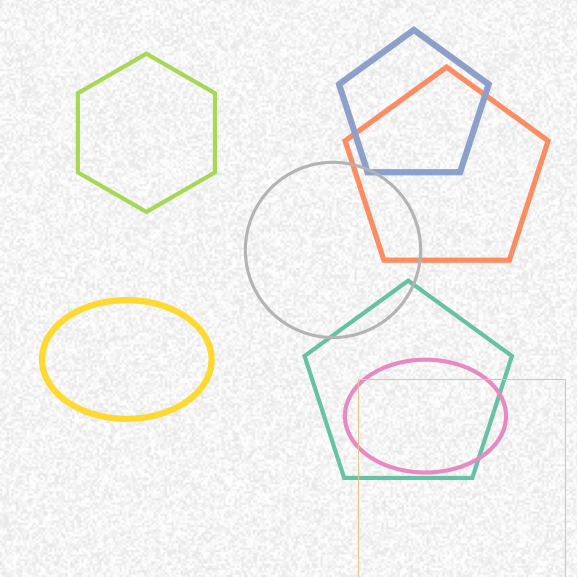[{"shape": "pentagon", "thickness": 2, "radius": 0.94, "center": [0.707, 0.324]}, {"shape": "pentagon", "thickness": 2.5, "radius": 0.92, "center": [0.773, 0.698]}, {"shape": "pentagon", "thickness": 3, "radius": 0.68, "center": [0.717, 0.811]}, {"shape": "oval", "thickness": 2, "radius": 0.7, "center": [0.737, 0.279]}, {"shape": "hexagon", "thickness": 2, "radius": 0.69, "center": [0.254, 0.769]}, {"shape": "oval", "thickness": 3, "radius": 0.73, "center": [0.22, 0.377]}, {"shape": "square", "thickness": 0.5, "radius": 0.9, "center": [0.799, 0.164]}, {"shape": "circle", "thickness": 1.5, "radius": 0.76, "center": [0.577, 0.566]}]